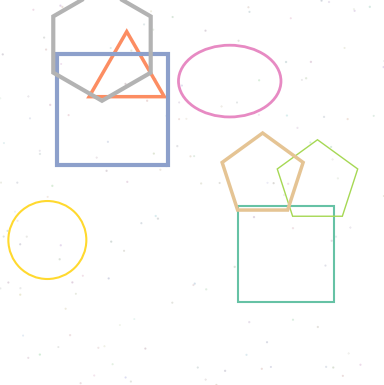[{"shape": "square", "thickness": 1.5, "radius": 0.62, "center": [0.743, 0.34]}, {"shape": "triangle", "thickness": 2.5, "radius": 0.56, "center": [0.329, 0.805]}, {"shape": "square", "thickness": 3, "radius": 0.72, "center": [0.293, 0.716]}, {"shape": "oval", "thickness": 2, "radius": 0.67, "center": [0.597, 0.789]}, {"shape": "pentagon", "thickness": 1, "radius": 0.55, "center": [0.825, 0.527]}, {"shape": "circle", "thickness": 1.5, "radius": 0.51, "center": [0.123, 0.377]}, {"shape": "pentagon", "thickness": 2.5, "radius": 0.55, "center": [0.682, 0.544]}, {"shape": "hexagon", "thickness": 3, "radius": 0.73, "center": [0.265, 0.884]}]